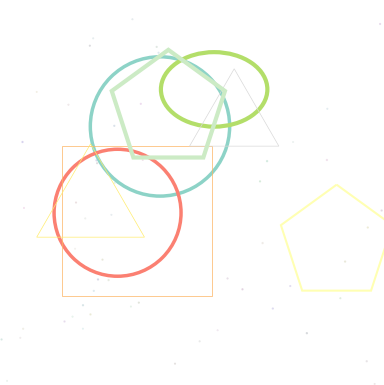[{"shape": "circle", "thickness": 2.5, "radius": 0.9, "center": [0.416, 0.672]}, {"shape": "pentagon", "thickness": 1.5, "radius": 0.76, "center": [0.874, 0.368]}, {"shape": "circle", "thickness": 2.5, "radius": 0.82, "center": [0.305, 0.447]}, {"shape": "square", "thickness": 0.5, "radius": 0.97, "center": [0.355, 0.426]}, {"shape": "oval", "thickness": 3, "radius": 0.69, "center": [0.556, 0.768]}, {"shape": "triangle", "thickness": 0.5, "radius": 0.67, "center": [0.608, 0.687]}, {"shape": "pentagon", "thickness": 3, "radius": 0.77, "center": [0.437, 0.716]}, {"shape": "triangle", "thickness": 0.5, "radius": 0.81, "center": [0.235, 0.465]}]